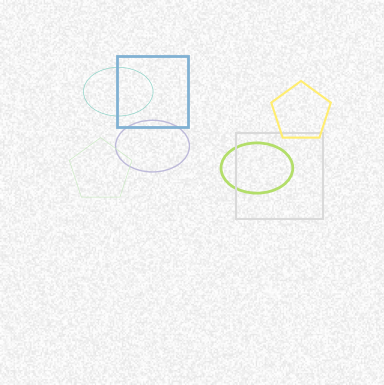[{"shape": "oval", "thickness": 0.5, "radius": 0.45, "center": [0.307, 0.762]}, {"shape": "oval", "thickness": 1, "radius": 0.48, "center": [0.396, 0.621]}, {"shape": "square", "thickness": 2, "radius": 0.46, "center": [0.396, 0.762]}, {"shape": "oval", "thickness": 2, "radius": 0.47, "center": [0.667, 0.564]}, {"shape": "square", "thickness": 1.5, "radius": 0.56, "center": [0.726, 0.543]}, {"shape": "pentagon", "thickness": 0.5, "radius": 0.43, "center": [0.261, 0.557]}, {"shape": "pentagon", "thickness": 1.5, "radius": 0.41, "center": [0.782, 0.708]}]